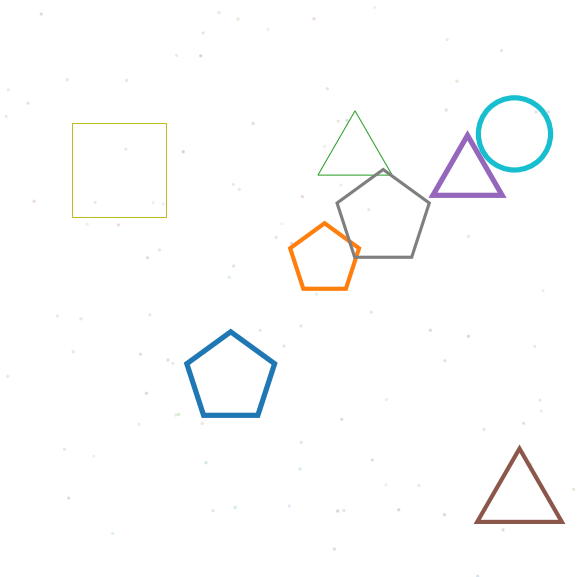[{"shape": "pentagon", "thickness": 2.5, "radius": 0.4, "center": [0.4, 0.345]}, {"shape": "pentagon", "thickness": 2, "radius": 0.31, "center": [0.562, 0.55]}, {"shape": "triangle", "thickness": 0.5, "radius": 0.37, "center": [0.615, 0.733]}, {"shape": "triangle", "thickness": 2.5, "radius": 0.35, "center": [0.81, 0.696]}, {"shape": "triangle", "thickness": 2, "radius": 0.42, "center": [0.9, 0.138]}, {"shape": "pentagon", "thickness": 1.5, "radius": 0.42, "center": [0.664, 0.622]}, {"shape": "square", "thickness": 0.5, "radius": 0.41, "center": [0.206, 0.704]}, {"shape": "circle", "thickness": 2.5, "radius": 0.31, "center": [0.891, 0.767]}]